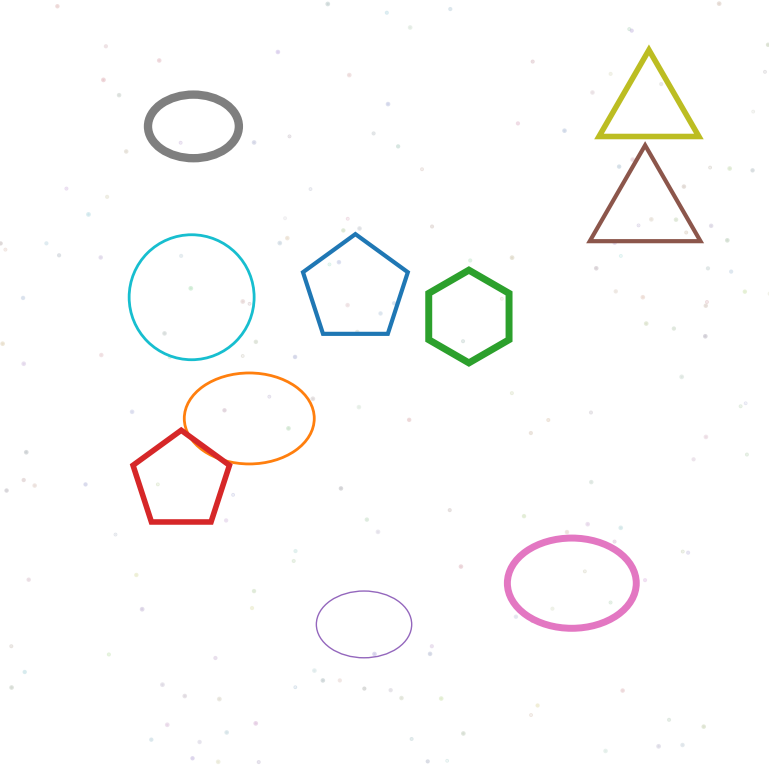[{"shape": "pentagon", "thickness": 1.5, "radius": 0.36, "center": [0.462, 0.624]}, {"shape": "oval", "thickness": 1, "radius": 0.42, "center": [0.324, 0.457]}, {"shape": "hexagon", "thickness": 2.5, "radius": 0.3, "center": [0.609, 0.589]}, {"shape": "pentagon", "thickness": 2, "radius": 0.33, "center": [0.235, 0.375]}, {"shape": "oval", "thickness": 0.5, "radius": 0.31, "center": [0.473, 0.189]}, {"shape": "triangle", "thickness": 1.5, "radius": 0.42, "center": [0.838, 0.728]}, {"shape": "oval", "thickness": 2.5, "radius": 0.42, "center": [0.743, 0.243]}, {"shape": "oval", "thickness": 3, "radius": 0.3, "center": [0.251, 0.836]}, {"shape": "triangle", "thickness": 2, "radius": 0.37, "center": [0.843, 0.86]}, {"shape": "circle", "thickness": 1, "radius": 0.41, "center": [0.249, 0.614]}]